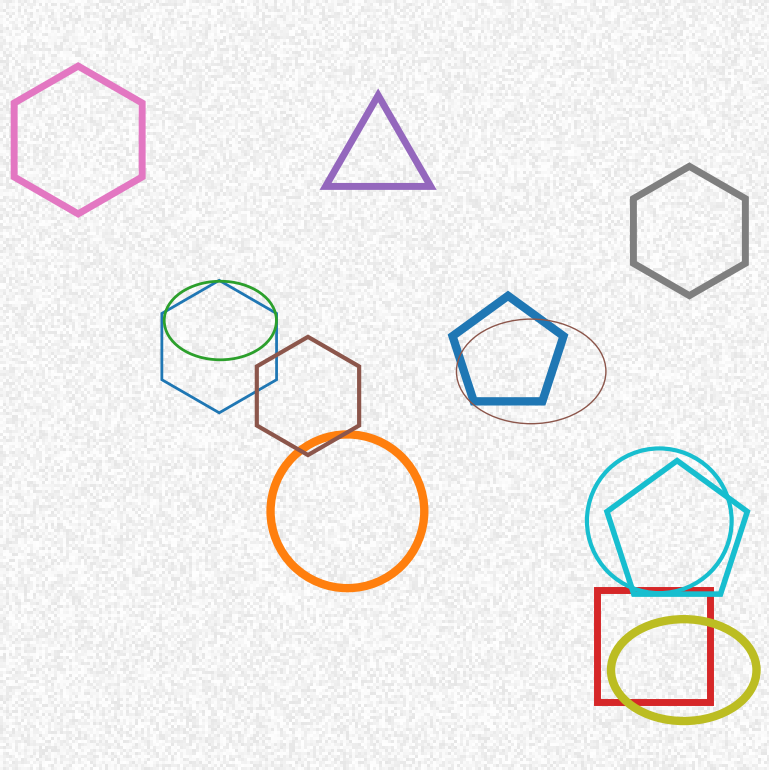[{"shape": "hexagon", "thickness": 1, "radius": 0.43, "center": [0.285, 0.55]}, {"shape": "pentagon", "thickness": 3, "radius": 0.38, "center": [0.66, 0.54]}, {"shape": "circle", "thickness": 3, "radius": 0.5, "center": [0.451, 0.336]}, {"shape": "oval", "thickness": 1, "radius": 0.36, "center": [0.286, 0.584]}, {"shape": "square", "thickness": 2.5, "radius": 0.37, "center": [0.849, 0.161]}, {"shape": "triangle", "thickness": 2.5, "radius": 0.39, "center": [0.491, 0.797]}, {"shape": "oval", "thickness": 0.5, "radius": 0.49, "center": [0.69, 0.518]}, {"shape": "hexagon", "thickness": 1.5, "radius": 0.38, "center": [0.4, 0.486]}, {"shape": "hexagon", "thickness": 2.5, "radius": 0.48, "center": [0.101, 0.818]}, {"shape": "hexagon", "thickness": 2.5, "radius": 0.42, "center": [0.895, 0.7]}, {"shape": "oval", "thickness": 3, "radius": 0.47, "center": [0.888, 0.13]}, {"shape": "pentagon", "thickness": 2, "radius": 0.48, "center": [0.879, 0.306]}, {"shape": "circle", "thickness": 1.5, "radius": 0.47, "center": [0.856, 0.324]}]